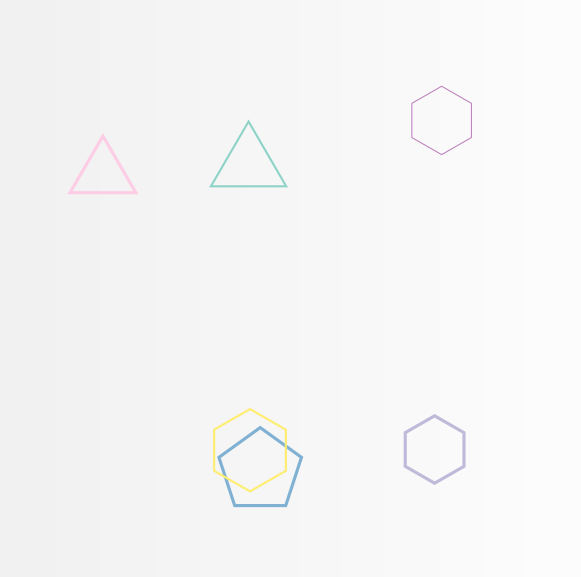[{"shape": "triangle", "thickness": 1, "radius": 0.37, "center": [0.428, 0.714]}, {"shape": "hexagon", "thickness": 1.5, "radius": 0.29, "center": [0.748, 0.221]}, {"shape": "pentagon", "thickness": 1.5, "radius": 0.37, "center": [0.448, 0.184]}, {"shape": "triangle", "thickness": 1.5, "radius": 0.33, "center": [0.177, 0.698]}, {"shape": "hexagon", "thickness": 0.5, "radius": 0.3, "center": [0.76, 0.791]}, {"shape": "hexagon", "thickness": 1, "radius": 0.36, "center": [0.43, 0.219]}]